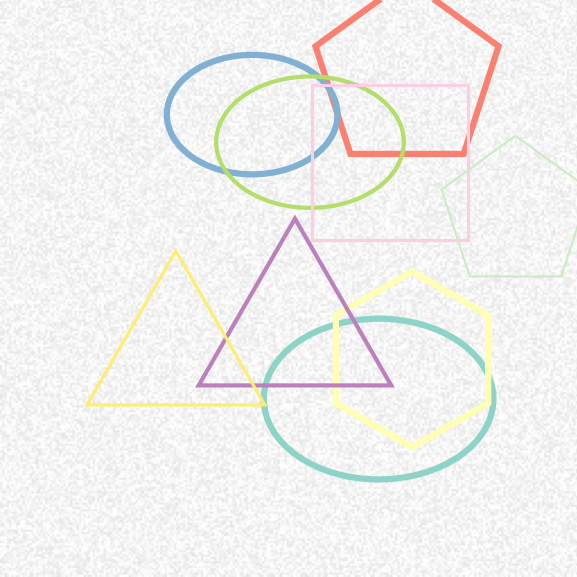[{"shape": "oval", "thickness": 3, "radius": 0.99, "center": [0.656, 0.308]}, {"shape": "hexagon", "thickness": 3, "radius": 0.76, "center": [0.713, 0.377]}, {"shape": "pentagon", "thickness": 3, "radius": 0.83, "center": [0.705, 0.867]}, {"shape": "oval", "thickness": 3, "radius": 0.74, "center": [0.437, 0.801]}, {"shape": "oval", "thickness": 2, "radius": 0.81, "center": [0.537, 0.753]}, {"shape": "square", "thickness": 1.5, "radius": 0.67, "center": [0.676, 0.718]}, {"shape": "triangle", "thickness": 2, "radius": 0.96, "center": [0.511, 0.428]}, {"shape": "pentagon", "thickness": 1, "radius": 0.67, "center": [0.893, 0.629]}, {"shape": "triangle", "thickness": 1.5, "radius": 0.89, "center": [0.304, 0.387]}]